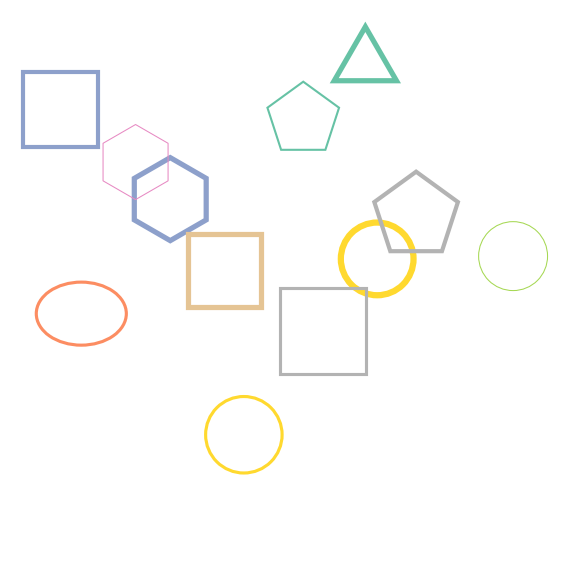[{"shape": "pentagon", "thickness": 1, "radius": 0.33, "center": [0.525, 0.792]}, {"shape": "triangle", "thickness": 2.5, "radius": 0.31, "center": [0.633, 0.89]}, {"shape": "oval", "thickness": 1.5, "radius": 0.39, "center": [0.141, 0.456]}, {"shape": "hexagon", "thickness": 2.5, "radius": 0.36, "center": [0.295, 0.654]}, {"shape": "square", "thickness": 2, "radius": 0.32, "center": [0.104, 0.81]}, {"shape": "hexagon", "thickness": 0.5, "radius": 0.33, "center": [0.235, 0.719]}, {"shape": "circle", "thickness": 0.5, "radius": 0.3, "center": [0.888, 0.556]}, {"shape": "circle", "thickness": 1.5, "radius": 0.33, "center": [0.422, 0.246]}, {"shape": "circle", "thickness": 3, "radius": 0.31, "center": [0.653, 0.551]}, {"shape": "square", "thickness": 2.5, "radius": 0.32, "center": [0.388, 0.53]}, {"shape": "square", "thickness": 1.5, "radius": 0.37, "center": [0.559, 0.426]}, {"shape": "pentagon", "thickness": 2, "radius": 0.38, "center": [0.721, 0.626]}]